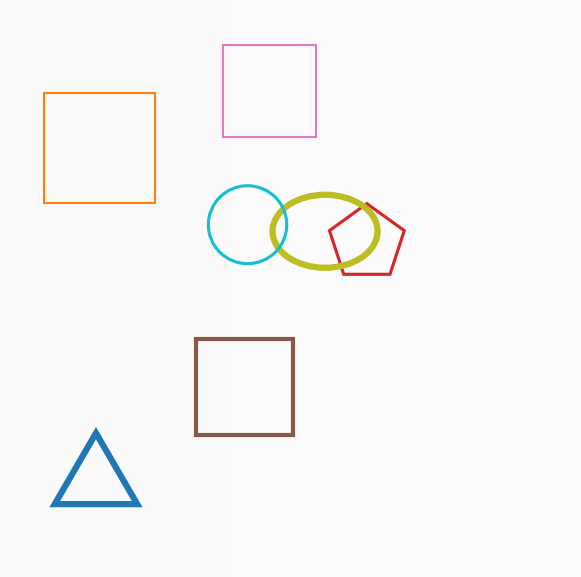[{"shape": "triangle", "thickness": 3, "radius": 0.41, "center": [0.165, 0.167]}, {"shape": "square", "thickness": 1, "radius": 0.48, "center": [0.171, 0.742]}, {"shape": "pentagon", "thickness": 1.5, "radius": 0.34, "center": [0.631, 0.579]}, {"shape": "square", "thickness": 2, "radius": 0.42, "center": [0.421, 0.329]}, {"shape": "square", "thickness": 1, "radius": 0.4, "center": [0.464, 0.841]}, {"shape": "oval", "thickness": 3, "radius": 0.45, "center": [0.559, 0.599]}, {"shape": "circle", "thickness": 1.5, "radius": 0.34, "center": [0.426, 0.61]}]